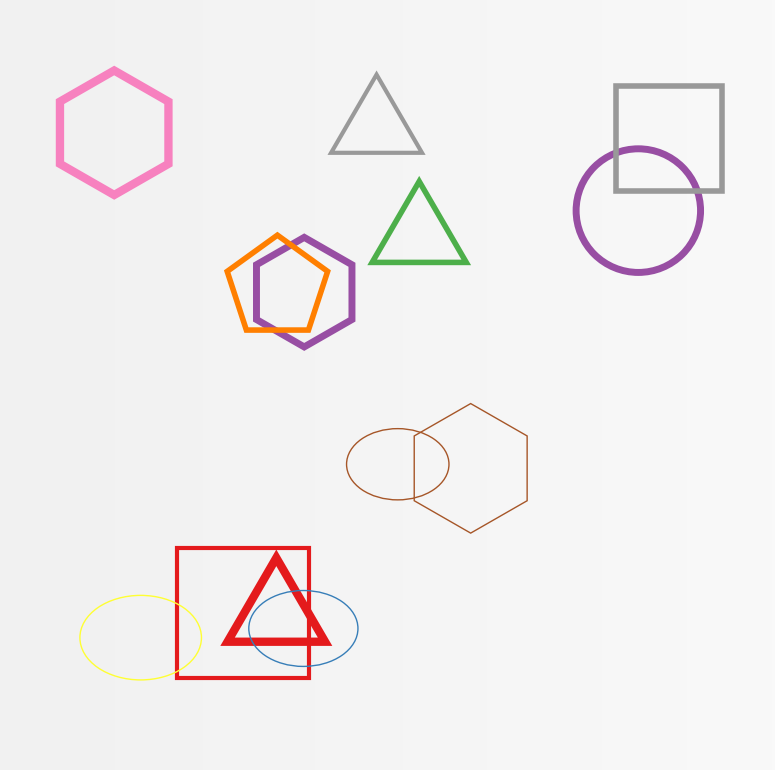[{"shape": "square", "thickness": 1.5, "radius": 0.42, "center": [0.314, 0.204]}, {"shape": "triangle", "thickness": 3, "radius": 0.36, "center": [0.357, 0.203]}, {"shape": "oval", "thickness": 0.5, "radius": 0.35, "center": [0.391, 0.184]}, {"shape": "triangle", "thickness": 2, "radius": 0.35, "center": [0.541, 0.694]}, {"shape": "hexagon", "thickness": 2.5, "radius": 0.36, "center": [0.393, 0.621]}, {"shape": "circle", "thickness": 2.5, "radius": 0.4, "center": [0.824, 0.726]}, {"shape": "pentagon", "thickness": 2, "radius": 0.34, "center": [0.358, 0.626]}, {"shape": "oval", "thickness": 0.5, "radius": 0.39, "center": [0.182, 0.172]}, {"shape": "oval", "thickness": 0.5, "radius": 0.33, "center": [0.513, 0.397]}, {"shape": "hexagon", "thickness": 0.5, "radius": 0.42, "center": [0.607, 0.392]}, {"shape": "hexagon", "thickness": 3, "radius": 0.4, "center": [0.147, 0.828]}, {"shape": "triangle", "thickness": 1.5, "radius": 0.34, "center": [0.486, 0.835]}, {"shape": "square", "thickness": 2, "radius": 0.34, "center": [0.864, 0.82]}]